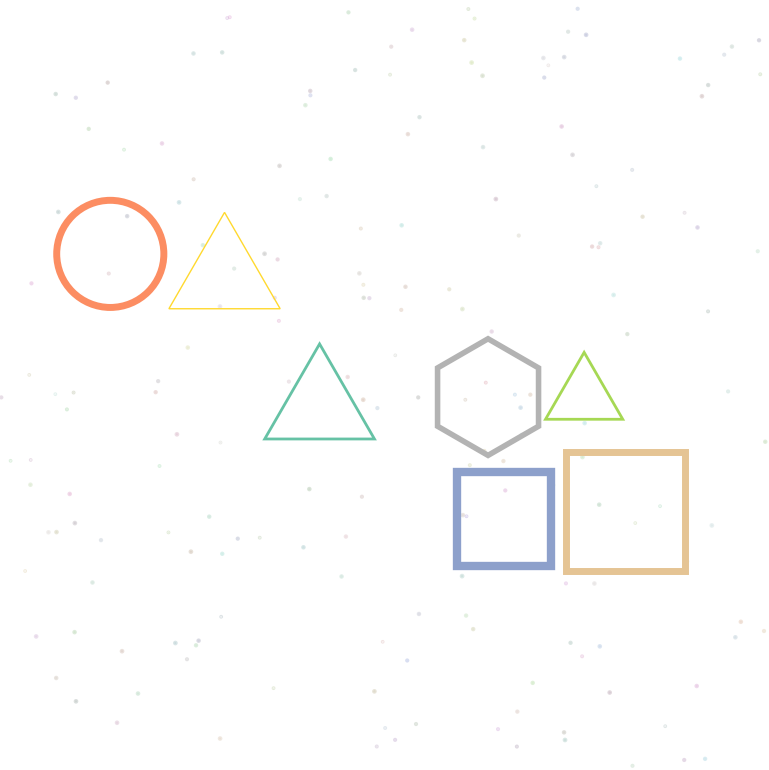[{"shape": "triangle", "thickness": 1, "radius": 0.41, "center": [0.415, 0.471]}, {"shape": "circle", "thickness": 2.5, "radius": 0.35, "center": [0.143, 0.67]}, {"shape": "square", "thickness": 3, "radius": 0.31, "center": [0.655, 0.326]}, {"shape": "triangle", "thickness": 1, "radius": 0.29, "center": [0.759, 0.484]}, {"shape": "triangle", "thickness": 0.5, "radius": 0.42, "center": [0.292, 0.641]}, {"shape": "square", "thickness": 2.5, "radius": 0.39, "center": [0.813, 0.335]}, {"shape": "hexagon", "thickness": 2, "radius": 0.38, "center": [0.634, 0.484]}]